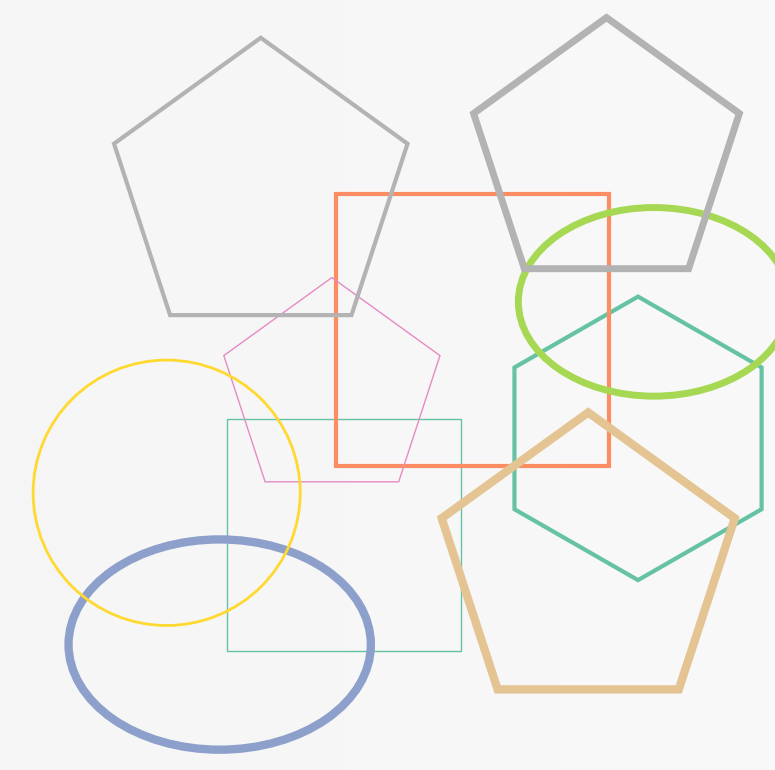[{"shape": "hexagon", "thickness": 1.5, "radius": 0.92, "center": [0.823, 0.431]}, {"shape": "square", "thickness": 0.5, "radius": 0.75, "center": [0.444, 0.305]}, {"shape": "square", "thickness": 1.5, "radius": 0.88, "center": [0.61, 0.571]}, {"shape": "oval", "thickness": 3, "radius": 0.98, "center": [0.283, 0.163]}, {"shape": "pentagon", "thickness": 0.5, "radius": 0.73, "center": [0.428, 0.493]}, {"shape": "oval", "thickness": 2.5, "radius": 0.87, "center": [0.844, 0.608]}, {"shape": "circle", "thickness": 1, "radius": 0.86, "center": [0.215, 0.36]}, {"shape": "pentagon", "thickness": 3, "radius": 0.99, "center": [0.759, 0.266]}, {"shape": "pentagon", "thickness": 1.5, "radius": 1.0, "center": [0.336, 0.752]}, {"shape": "pentagon", "thickness": 2.5, "radius": 0.9, "center": [0.783, 0.797]}]